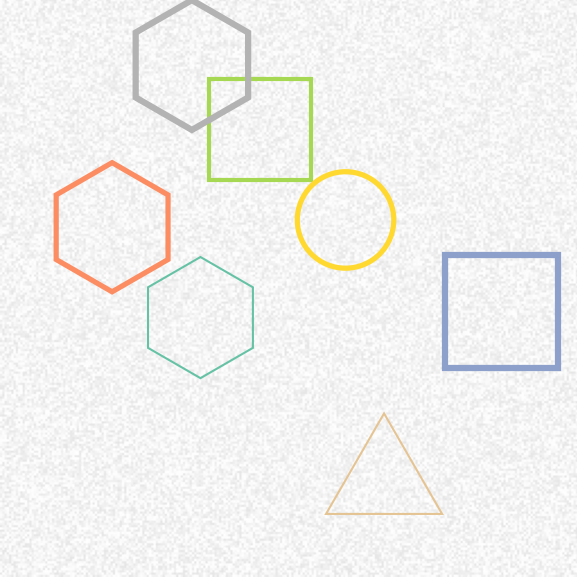[{"shape": "hexagon", "thickness": 1, "radius": 0.52, "center": [0.347, 0.449]}, {"shape": "hexagon", "thickness": 2.5, "radius": 0.56, "center": [0.194, 0.606]}, {"shape": "square", "thickness": 3, "radius": 0.49, "center": [0.868, 0.46]}, {"shape": "square", "thickness": 2, "radius": 0.44, "center": [0.451, 0.775]}, {"shape": "circle", "thickness": 2.5, "radius": 0.42, "center": [0.598, 0.618]}, {"shape": "triangle", "thickness": 1, "radius": 0.58, "center": [0.665, 0.167]}, {"shape": "hexagon", "thickness": 3, "radius": 0.56, "center": [0.332, 0.887]}]